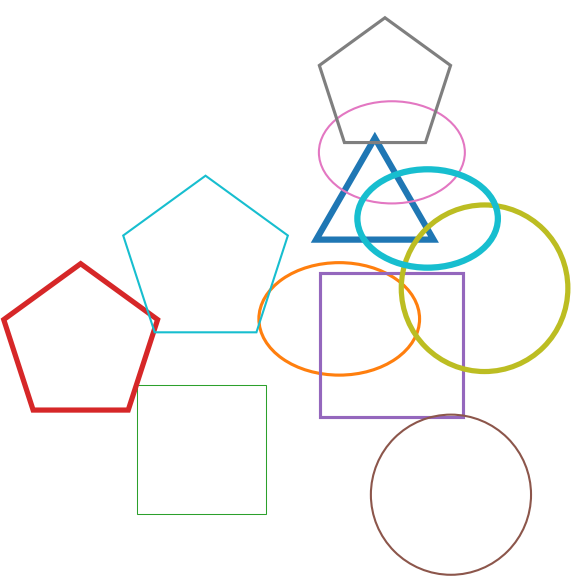[{"shape": "triangle", "thickness": 3, "radius": 0.59, "center": [0.649, 0.643]}, {"shape": "oval", "thickness": 1.5, "radius": 0.7, "center": [0.587, 0.447]}, {"shape": "square", "thickness": 0.5, "radius": 0.56, "center": [0.348, 0.22]}, {"shape": "pentagon", "thickness": 2.5, "radius": 0.7, "center": [0.14, 0.402]}, {"shape": "square", "thickness": 1.5, "radius": 0.62, "center": [0.678, 0.401]}, {"shape": "circle", "thickness": 1, "radius": 0.69, "center": [0.781, 0.143]}, {"shape": "oval", "thickness": 1, "radius": 0.63, "center": [0.679, 0.735]}, {"shape": "pentagon", "thickness": 1.5, "radius": 0.6, "center": [0.667, 0.849]}, {"shape": "circle", "thickness": 2.5, "radius": 0.72, "center": [0.839, 0.5]}, {"shape": "oval", "thickness": 3, "radius": 0.61, "center": [0.74, 0.621]}, {"shape": "pentagon", "thickness": 1, "radius": 0.75, "center": [0.356, 0.545]}]